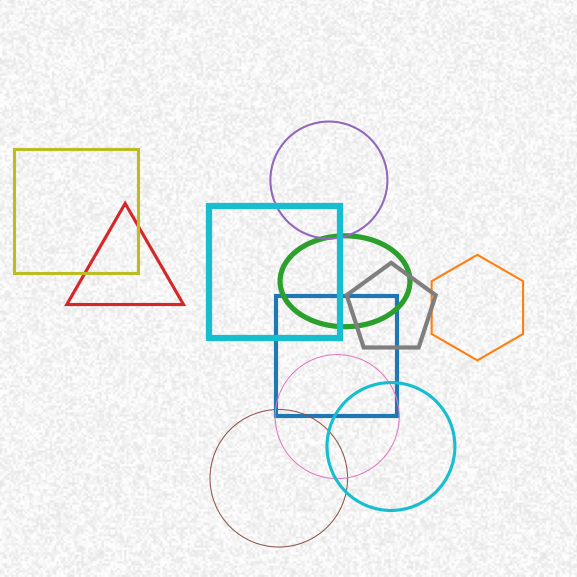[{"shape": "square", "thickness": 2, "radius": 0.52, "center": [0.582, 0.383]}, {"shape": "hexagon", "thickness": 1, "radius": 0.46, "center": [0.827, 0.467]}, {"shape": "oval", "thickness": 2.5, "radius": 0.56, "center": [0.597, 0.512]}, {"shape": "triangle", "thickness": 1.5, "radius": 0.58, "center": [0.217, 0.53]}, {"shape": "circle", "thickness": 1, "radius": 0.51, "center": [0.57, 0.687]}, {"shape": "circle", "thickness": 0.5, "radius": 0.6, "center": [0.483, 0.171]}, {"shape": "circle", "thickness": 0.5, "radius": 0.54, "center": [0.584, 0.278]}, {"shape": "pentagon", "thickness": 2, "radius": 0.41, "center": [0.677, 0.463]}, {"shape": "square", "thickness": 1.5, "radius": 0.53, "center": [0.131, 0.634]}, {"shape": "circle", "thickness": 1.5, "radius": 0.55, "center": [0.677, 0.226]}, {"shape": "square", "thickness": 3, "radius": 0.57, "center": [0.476, 0.528]}]